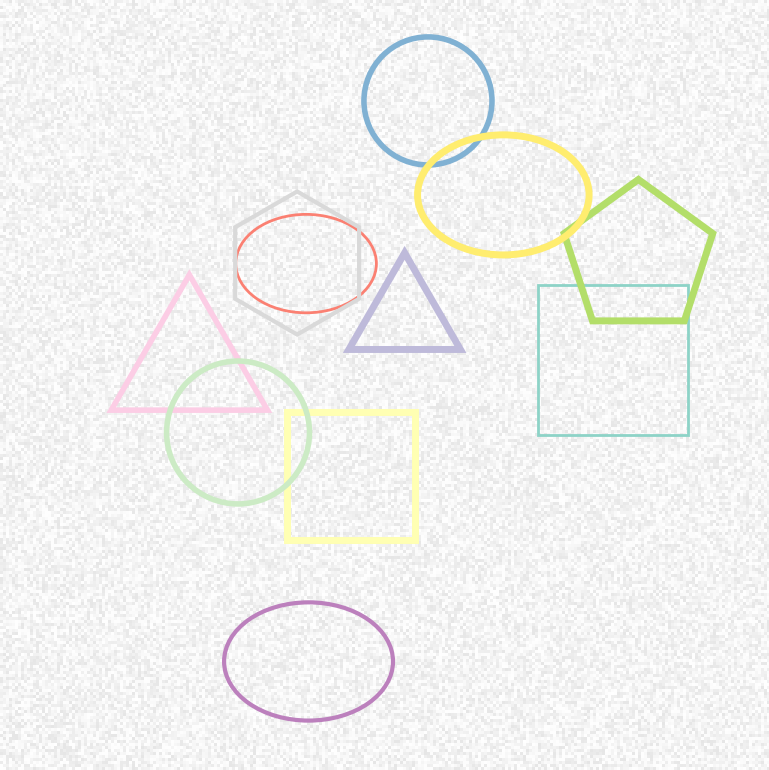[{"shape": "square", "thickness": 1, "radius": 0.49, "center": [0.796, 0.532]}, {"shape": "square", "thickness": 2.5, "radius": 0.42, "center": [0.456, 0.382]}, {"shape": "triangle", "thickness": 2.5, "radius": 0.42, "center": [0.526, 0.588]}, {"shape": "oval", "thickness": 1, "radius": 0.46, "center": [0.398, 0.658]}, {"shape": "circle", "thickness": 2, "radius": 0.42, "center": [0.556, 0.869]}, {"shape": "pentagon", "thickness": 2.5, "radius": 0.51, "center": [0.829, 0.665]}, {"shape": "triangle", "thickness": 2, "radius": 0.59, "center": [0.246, 0.526]}, {"shape": "hexagon", "thickness": 1.5, "radius": 0.46, "center": [0.386, 0.658]}, {"shape": "oval", "thickness": 1.5, "radius": 0.55, "center": [0.401, 0.141]}, {"shape": "circle", "thickness": 2, "radius": 0.46, "center": [0.309, 0.438]}, {"shape": "oval", "thickness": 2.5, "radius": 0.56, "center": [0.654, 0.747]}]